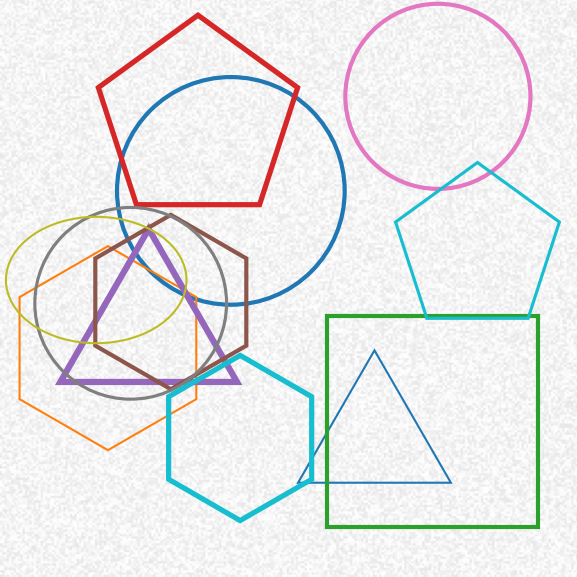[{"shape": "triangle", "thickness": 1, "radius": 0.76, "center": [0.648, 0.24]}, {"shape": "circle", "thickness": 2, "radius": 0.99, "center": [0.4, 0.669]}, {"shape": "hexagon", "thickness": 1, "radius": 0.88, "center": [0.187, 0.396]}, {"shape": "square", "thickness": 2, "radius": 0.91, "center": [0.749, 0.269]}, {"shape": "pentagon", "thickness": 2.5, "radius": 0.91, "center": [0.343, 0.791]}, {"shape": "triangle", "thickness": 3, "radius": 0.88, "center": [0.257, 0.426]}, {"shape": "hexagon", "thickness": 2, "radius": 0.75, "center": [0.296, 0.476]}, {"shape": "circle", "thickness": 2, "radius": 0.8, "center": [0.758, 0.832]}, {"shape": "circle", "thickness": 1.5, "radius": 0.83, "center": [0.226, 0.474]}, {"shape": "oval", "thickness": 1, "radius": 0.78, "center": [0.167, 0.514]}, {"shape": "hexagon", "thickness": 2.5, "radius": 0.71, "center": [0.416, 0.241]}, {"shape": "pentagon", "thickness": 1.5, "radius": 0.75, "center": [0.827, 0.569]}]